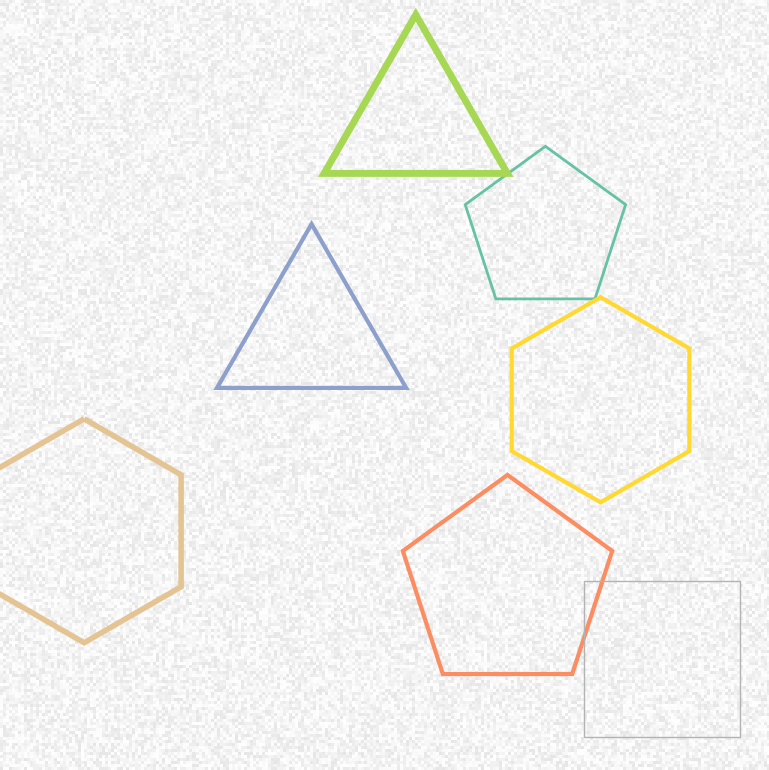[{"shape": "pentagon", "thickness": 1, "radius": 0.55, "center": [0.708, 0.7]}, {"shape": "pentagon", "thickness": 1.5, "radius": 0.71, "center": [0.659, 0.24]}, {"shape": "triangle", "thickness": 1.5, "radius": 0.71, "center": [0.405, 0.567]}, {"shape": "triangle", "thickness": 2.5, "radius": 0.69, "center": [0.54, 0.843]}, {"shape": "hexagon", "thickness": 1.5, "radius": 0.67, "center": [0.78, 0.481]}, {"shape": "hexagon", "thickness": 2, "radius": 0.73, "center": [0.109, 0.311]}, {"shape": "square", "thickness": 0.5, "radius": 0.51, "center": [0.86, 0.144]}]